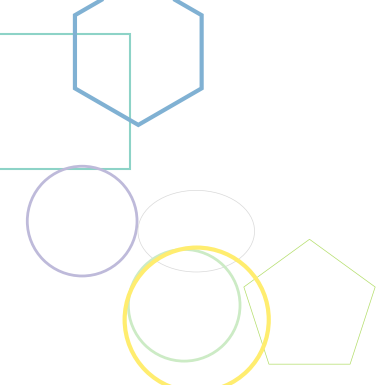[{"shape": "square", "thickness": 1.5, "radius": 0.88, "center": [0.163, 0.737]}, {"shape": "circle", "thickness": 2, "radius": 0.71, "center": [0.213, 0.426]}, {"shape": "hexagon", "thickness": 3, "radius": 0.95, "center": [0.359, 0.866]}, {"shape": "pentagon", "thickness": 0.5, "radius": 0.9, "center": [0.804, 0.199]}, {"shape": "oval", "thickness": 0.5, "radius": 0.76, "center": [0.51, 0.4]}, {"shape": "circle", "thickness": 2, "radius": 0.73, "center": [0.478, 0.207]}, {"shape": "circle", "thickness": 3, "radius": 0.94, "center": [0.511, 0.17]}]